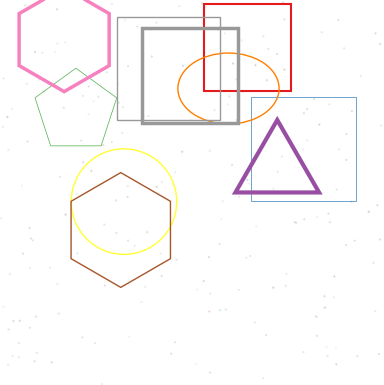[{"shape": "square", "thickness": 1.5, "radius": 0.56, "center": [0.642, 0.876]}, {"shape": "square", "thickness": 0.5, "radius": 0.68, "center": [0.789, 0.613]}, {"shape": "pentagon", "thickness": 0.5, "radius": 0.56, "center": [0.197, 0.711]}, {"shape": "triangle", "thickness": 3, "radius": 0.63, "center": [0.72, 0.563]}, {"shape": "oval", "thickness": 1, "radius": 0.66, "center": [0.593, 0.77]}, {"shape": "circle", "thickness": 1, "radius": 0.69, "center": [0.322, 0.476]}, {"shape": "hexagon", "thickness": 1, "radius": 0.75, "center": [0.314, 0.403]}, {"shape": "hexagon", "thickness": 2.5, "radius": 0.68, "center": [0.167, 0.897]}, {"shape": "square", "thickness": 1, "radius": 0.67, "center": [0.437, 0.822]}, {"shape": "square", "thickness": 2.5, "radius": 0.62, "center": [0.494, 0.804]}]